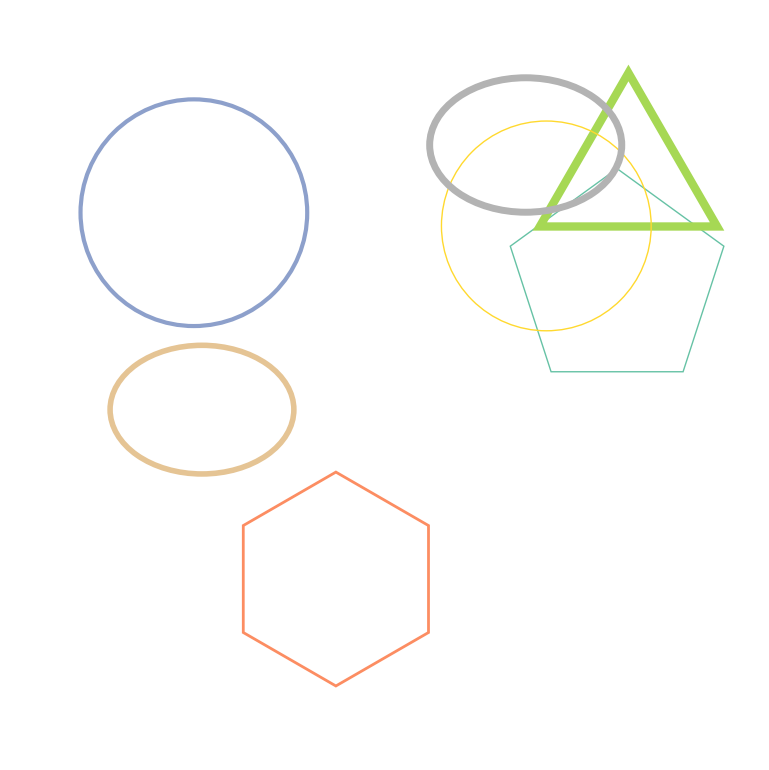[{"shape": "pentagon", "thickness": 0.5, "radius": 0.73, "center": [0.801, 0.635]}, {"shape": "hexagon", "thickness": 1, "radius": 0.69, "center": [0.436, 0.248]}, {"shape": "circle", "thickness": 1.5, "radius": 0.74, "center": [0.252, 0.724]}, {"shape": "triangle", "thickness": 3, "radius": 0.66, "center": [0.816, 0.772]}, {"shape": "circle", "thickness": 0.5, "radius": 0.68, "center": [0.71, 0.707]}, {"shape": "oval", "thickness": 2, "radius": 0.6, "center": [0.262, 0.468]}, {"shape": "oval", "thickness": 2.5, "radius": 0.62, "center": [0.683, 0.812]}]